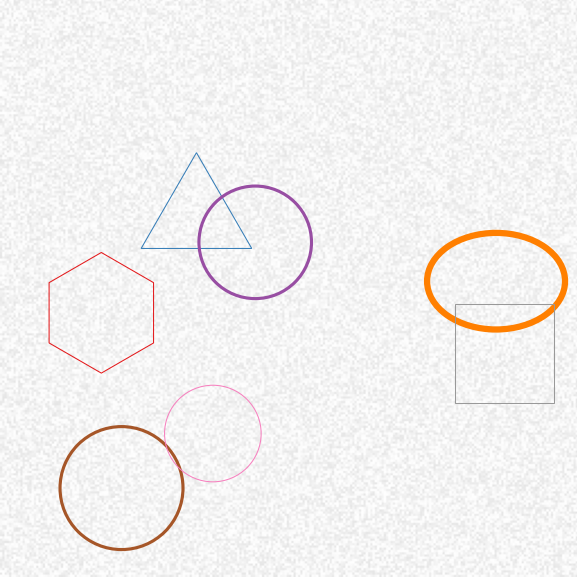[{"shape": "hexagon", "thickness": 0.5, "radius": 0.52, "center": [0.175, 0.457]}, {"shape": "triangle", "thickness": 0.5, "radius": 0.55, "center": [0.34, 0.624]}, {"shape": "circle", "thickness": 1.5, "radius": 0.49, "center": [0.442, 0.58]}, {"shape": "oval", "thickness": 3, "radius": 0.6, "center": [0.859, 0.512]}, {"shape": "circle", "thickness": 1.5, "radius": 0.53, "center": [0.21, 0.154]}, {"shape": "circle", "thickness": 0.5, "radius": 0.42, "center": [0.369, 0.248]}, {"shape": "square", "thickness": 0.5, "radius": 0.43, "center": [0.873, 0.387]}]